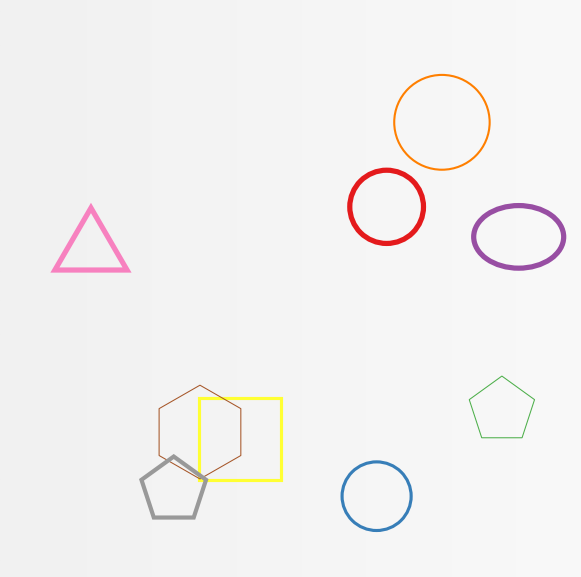[{"shape": "circle", "thickness": 2.5, "radius": 0.32, "center": [0.665, 0.641]}, {"shape": "circle", "thickness": 1.5, "radius": 0.3, "center": [0.648, 0.14]}, {"shape": "pentagon", "thickness": 0.5, "radius": 0.3, "center": [0.863, 0.289]}, {"shape": "oval", "thickness": 2.5, "radius": 0.39, "center": [0.892, 0.589]}, {"shape": "circle", "thickness": 1, "radius": 0.41, "center": [0.76, 0.787]}, {"shape": "square", "thickness": 1.5, "radius": 0.35, "center": [0.413, 0.239]}, {"shape": "hexagon", "thickness": 0.5, "radius": 0.41, "center": [0.344, 0.251]}, {"shape": "triangle", "thickness": 2.5, "radius": 0.36, "center": [0.157, 0.567]}, {"shape": "pentagon", "thickness": 2, "radius": 0.29, "center": [0.299, 0.15]}]